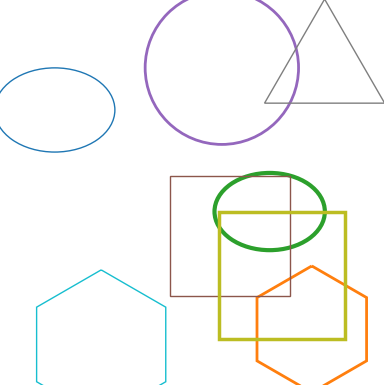[{"shape": "oval", "thickness": 1, "radius": 0.78, "center": [0.142, 0.714]}, {"shape": "hexagon", "thickness": 2, "radius": 0.82, "center": [0.81, 0.145]}, {"shape": "oval", "thickness": 3, "radius": 0.72, "center": [0.7, 0.451]}, {"shape": "circle", "thickness": 2, "radius": 1.0, "center": [0.576, 0.824]}, {"shape": "square", "thickness": 1, "radius": 0.78, "center": [0.596, 0.387]}, {"shape": "triangle", "thickness": 1, "radius": 0.9, "center": [0.843, 0.822]}, {"shape": "square", "thickness": 2.5, "radius": 0.82, "center": [0.733, 0.285]}, {"shape": "hexagon", "thickness": 1, "radius": 0.97, "center": [0.263, 0.105]}]